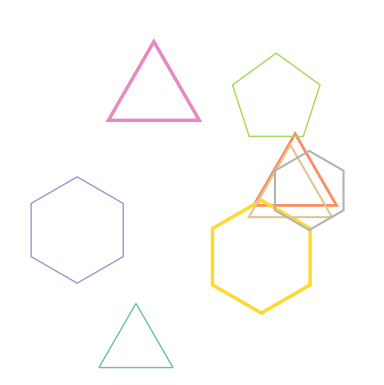[{"shape": "triangle", "thickness": 1, "radius": 0.56, "center": [0.353, 0.101]}, {"shape": "triangle", "thickness": 2, "radius": 0.62, "center": [0.767, 0.529]}, {"shape": "hexagon", "thickness": 1, "radius": 0.69, "center": [0.2, 0.403]}, {"shape": "triangle", "thickness": 2.5, "radius": 0.68, "center": [0.4, 0.756]}, {"shape": "pentagon", "thickness": 1, "radius": 0.6, "center": [0.718, 0.742]}, {"shape": "hexagon", "thickness": 2.5, "radius": 0.73, "center": [0.679, 0.333]}, {"shape": "triangle", "thickness": 1.5, "radius": 0.62, "center": [0.754, 0.498]}, {"shape": "hexagon", "thickness": 1.5, "radius": 0.51, "center": [0.803, 0.505]}]